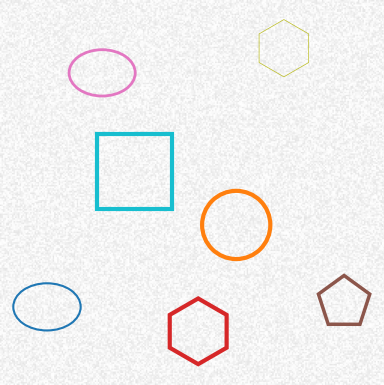[{"shape": "oval", "thickness": 1.5, "radius": 0.44, "center": [0.122, 0.203]}, {"shape": "circle", "thickness": 3, "radius": 0.44, "center": [0.614, 0.416]}, {"shape": "hexagon", "thickness": 3, "radius": 0.43, "center": [0.515, 0.139]}, {"shape": "pentagon", "thickness": 2.5, "radius": 0.35, "center": [0.894, 0.214]}, {"shape": "oval", "thickness": 2, "radius": 0.43, "center": [0.265, 0.811]}, {"shape": "hexagon", "thickness": 0.5, "radius": 0.37, "center": [0.737, 0.875]}, {"shape": "square", "thickness": 3, "radius": 0.49, "center": [0.349, 0.555]}]